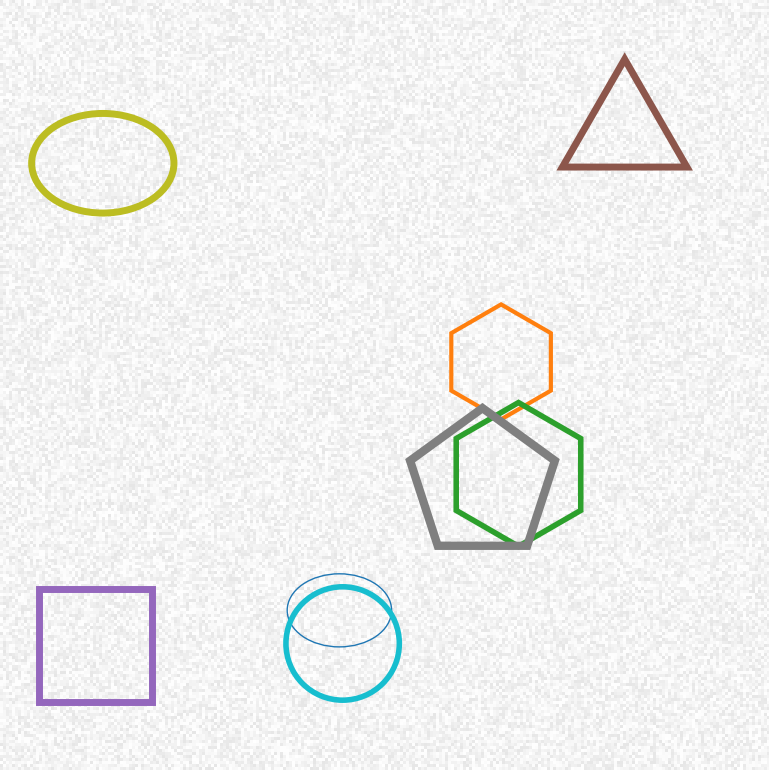[{"shape": "oval", "thickness": 0.5, "radius": 0.34, "center": [0.441, 0.207]}, {"shape": "hexagon", "thickness": 1.5, "radius": 0.37, "center": [0.651, 0.53]}, {"shape": "hexagon", "thickness": 2, "radius": 0.47, "center": [0.673, 0.384]}, {"shape": "square", "thickness": 2.5, "radius": 0.37, "center": [0.124, 0.162]}, {"shape": "triangle", "thickness": 2.5, "radius": 0.47, "center": [0.811, 0.83]}, {"shape": "pentagon", "thickness": 3, "radius": 0.49, "center": [0.627, 0.371]}, {"shape": "oval", "thickness": 2.5, "radius": 0.46, "center": [0.134, 0.788]}, {"shape": "circle", "thickness": 2, "radius": 0.37, "center": [0.445, 0.164]}]